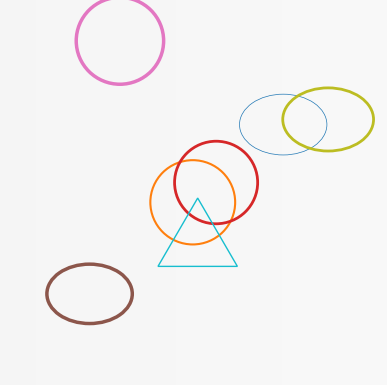[{"shape": "oval", "thickness": 0.5, "radius": 0.56, "center": [0.731, 0.676]}, {"shape": "circle", "thickness": 1.5, "radius": 0.55, "center": [0.497, 0.475]}, {"shape": "circle", "thickness": 2, "radius": 0.54, "center": [0.558, 0.526]}, {"shape": "oval", "thickness": 2.5, "radius": 0.55, "center": [0.231, 0.237]}, {"shape": "circle", "thickness": 2.5, "radius": 0.56, "center": [0.309, 0.894]}, {"shape": "oval", "thickness": 2, "radius": 0.59, "center": [0.847, 0.69]}, {"shape": "triangle", "thickness": 1, "radius": 0.59, "center": [0.51, 0.367]}]